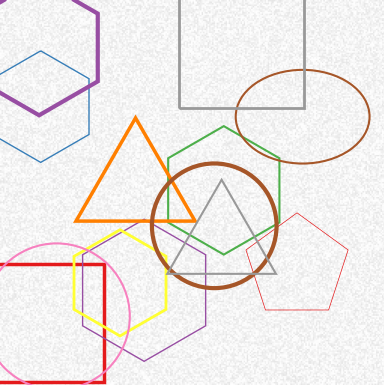[{"shape": "pentagon", "thickness": 0.5, "radius": 0.7, "center": [0.772, 0.308]}, {"shape": "square", "thickness": 2.5, "radius": 0.77, "center": [0.117, 0.162]}, {"shape": "hexagon", "thickness": 1, "radius": 0.72, "center": [0.106, 0.723]}, {"shape": "hexagon", "thickness": 1.5, "radius": 0.83, "center": [0.581, 0.506]}, {"shape": "hexagon", "thickness": 3, "radius": 0.88, "center": [0.102, 0.877]}, {"shape": "hexagon", "thickness": 1, "radius": 0.92, "center": [0.374, 0.246]}, {"shape": "triangle", "thickness": 2.5, "radius": 0.89, "center": [0.352, 0.515]}, {"shape": "hexagon", "thickness": 2, "radius": 0.69, "center": [0.312, 0.265]}, {"shape": "oval", "thickness": 1.5, "radius": 0.87, "center": [0.786, 0.697]}, {"shape": "circle", "thickness": 3, "radius": 0.81, "center": [0.556, 0.413]}, {"shape": "circle", "thickness": 1.5, "radius": 0.95, "center": [0.147, 0.178]}, {"shape": "triangle", "thickness": 1.5, "radius": 0.81, "center": [0.576, 0.37]}, {"shape": "square", "thickness": 2, "radius": 0.81, "center": [0.627, 0.881]}]